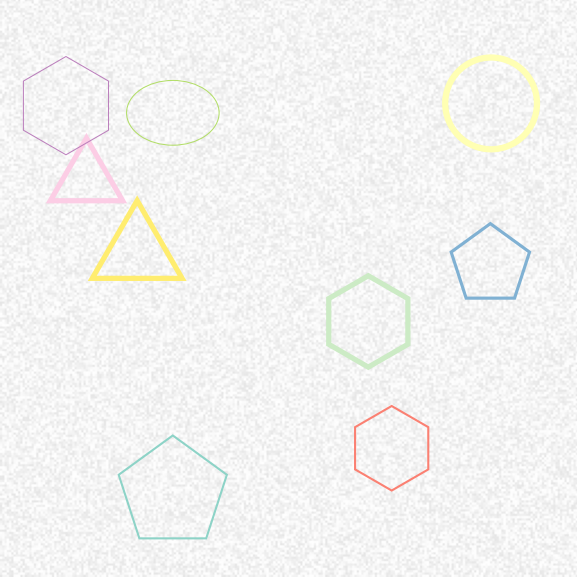[{"shape": "pentagon", "thickness": 1, "radius": 0.49, "center": [0.299, 0.147]}, {"shape": "circle", "thickness": 3, "radius": 0.4, "center": [0.85, 0.82]}, {"shape": "hexagon", "thickness": 1, "radius": 0.37, "center": [0.678, 0.223]}, {"shape": "pentagon", "thickness": 1.5, "radius": 0.36, "center": [0.849, 0.541]}, {"shape": "oval", "thickness": 0.5, "radius": 0.4, "center": [0.299, 0.804]}, {"shape": "triangle", "thickness": 2.5, "radius": 0.36, "center": [0.15, 0.688]}, {"shape": "hexagon", "thickness": 0.5, "radius": 0.43, "center": [0.114, 0.816]}, {"shape": "hexagon", "thickness": 2.5, "radius": 0.4, "center": [0.638, 0.443]}, {"shape": "triangle", "thickness": 2.5, "radius": 0.45, "center": [0.238, 0.562]}]